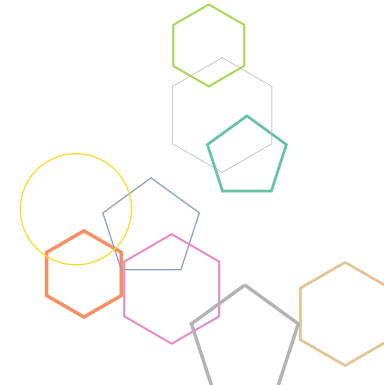[{"shape": "pentagon", "thickness": 2, "radius": 0.54, "center": [0.641, 0.591]}, {"shape": "hexagon", "thickness": 2.5, "radius": 0.56, "center": [0.218, 0.288]}, {"shape": "pentagon", "thickness": 1, "radius": 0.66, "center": [0.392, 0.406]}, {"shape": "hexagon", "thickness": 1.5, "radius": 0.71, "center": [0.446, 0.249]}, {"shape": "hexagon", "thickness": 1.5, "radius": 0.53, "center": [0.542, 0.882]}, {"shape": "circle", "thickness": 1, "radius": 0.72, "center": [0.197, 0.457]}, {"shape": "hexagon", "thickness": 2, "radius": 0.67, "center": [0.896, 0.185]}, {"shape": "hexagon", "thickness": 0.5, "radius": 0.74, "center": [0.577, 0.701]}, {"shape": "pentagon", "thickness": 2.5, "radius": 0.73, "center": [0.636, 0.114]}]